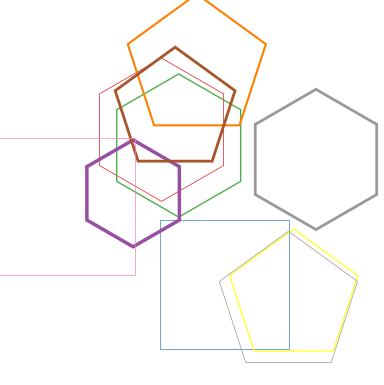[{"shape": "hexagon", "thickness": 0.5, "radius": 0.93, "center": [0.42, 0.663]}, {"shape": "square", "thickness": 0.5, "radius": 0.84, "center": [0.583, 0.262]}, {"shape": "hexagon", "thickness": 1, "radius": 0.93, "center": [0.464, 0.622]}, {"shape": "hexagon", "thickness": 2.5, "radius": 0.69, "center": [0.346, 0.498]}, {"shape": "pentagon", "thickness": 1.5, "radius": 0.94, "center": [0.511, 0.827]}, {"shape": "pentagon", "thickness": 1, "radius": 0.88, "center": [0.763, 0.23]}, {"shape": "pentagon", "thickness": 2, "radius": 0.82, "center": [0.455, 0.714]}, {"shape": "square", "thickness": 0.5, "radius": 0.89, "center": [0.173, 0.464]}, {"shape": "hexagon", "thickness": 2, "radius": 0.91, "center": [0.821, 0.586]}, {"shape": "pentagon", "thickness": 0.5, "radius": 0.94, "center": [0.749, 0.211]}]